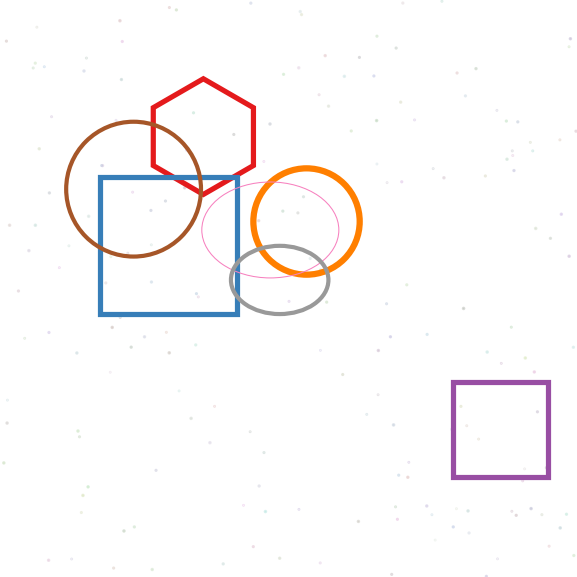[{"shape": "hexagon", "thickness": 2.5, "radius": 0.5, "center": [0.352, 0.763]}, {"shape": "square", "thickness": 2.5, "radius": 0.6, "center": [0.292, 0.574]}, {"shape": "square", "thickness": 2.5, "radius": 0.41, "center": [0.867, 0.255]}, {"shape": "circle", "thickness": 3, "radius": 0.46, "center": [0.531, 0.616]}, {"shape": "circle", "thickness": 2, "radius": 0.58, "center": [0.231, 0.672]}, {"shape": "oval", "thickness": 0.5, "radius": 0.59, "center": [0.468, 0.601]}, {"shape": "oval", "thickness": 2, "radius": 0.42, "center": [0.484, 0.514]}]